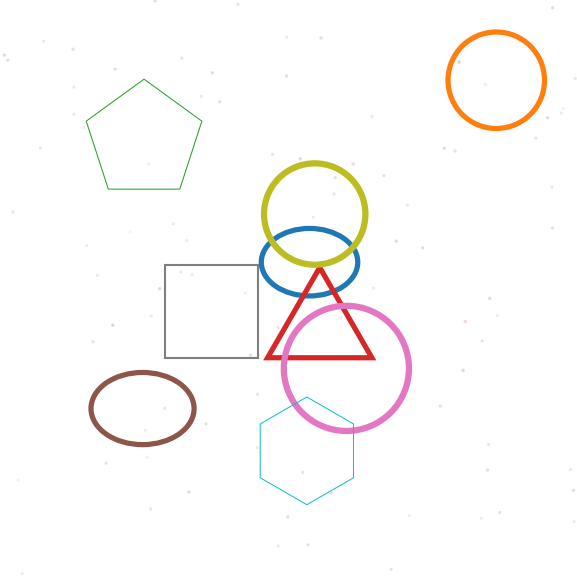[{"shape": "oval", "thickness": 2.5, "radius": 0.42, "center": [0.536, 0.545]}, {"shape": "circle", "thickness": 2.5, "radius": 0.42, "center": [0.859, 0.86]}, {"shape": "pentagon", "thickness": 0.5, "radius": 0.53, "center": [0.249, 0.757]}, {"shape": "triangle", "thickness": 2.5, "radius": 0.52, "center": [0.554, 0.432]}, {"shape": "oval", "thickness": 2.5, "radius": 0.45, "center": [0.247, 0.292]}, {"shape": "circle", "thickness": 3, "radius": 0.54, "center": [0.6, 0.361]}, {"shape": "square", "thickness": 1, "radius": 0.4, "center": [0.367, 0.46]}, {"shape": "circle", "thickness": 3, "radius": 0.44, "center": [0.545, 0.629]}, {"shape": "hexagon", "thickness": 0.5, "radius": 0.47, "center": [0.531, 0.218]}]